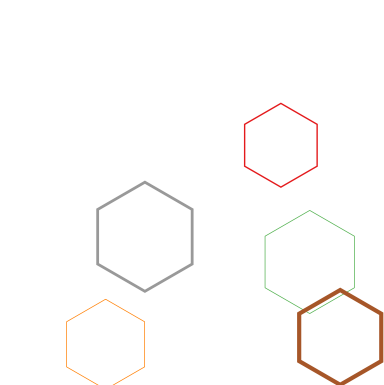[{"shape": "hexagon", "thickness": 1, "radius": 0.54, "center": [0.73, 0.623]}, {"shape": "hexagon", "thickness": 0.5, "radius": 0.67, "center": [0.804, 0.32]}, {"shape": "hexagon", "thickness": 0.5, "radius": 0.59, "center": [0.274, 0.106]}, {"shape": "hexagon", "thickness": 3, "radius": 0.62, "center": [0.884, 0.124]}, {"shape": "hexagon", "thickness": 2, "radius": 0.71, "center": [0.376, 0.385]}]